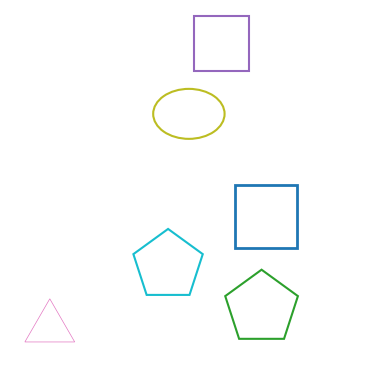[{"shape": "square", "thickness": 2, "radius": 0.4, "center": [0.692, 0.438]}, {"shape": "pentagon", "thickness": 1.5, "radius": 0.5, "center": [0.679, 0.2]}, {"shape": "square", "thickness": 1.5, "radius": 0.36, "center": [0.576, 0.886]}, {"shape": "triangle", "thickness": 0.5, "radius": 0.37, "center": [0.129, 0.149]}, {"shape": "oval", "thickness": 1.5, "radius": 0.46, "center": [0.491, 0.704]}, {"shape": "pentagon", "thickness": 1.5, "radius": 0.47, "center": [0.437, 0.311]}]